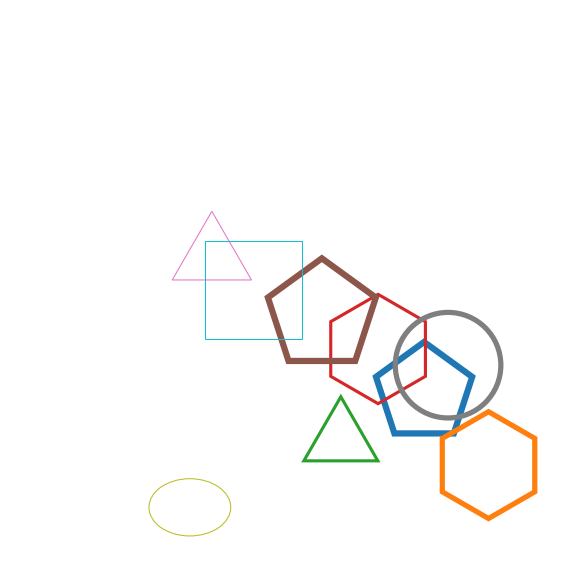[{"shape": "pentagon", "thickness": 3, "radius": 0.44, "center": [0.734, 0.319]}, {"shape": "hexagon", "thickness": 2.5, "radius": 0.46, "center": [0.846, 0.194]}, {"shape": "triangle", "thickness": 1.5, "radius": 0.37, "center": [0.59, 0.238]}, {"shape": "hexagon", "thickness": 1.5, "radius": 0.47, "center": [0.655, 0.395]}, {"shape": "pentagon", "thickness": 3, "radius": 0.49, "center": [0.557, 0.454]}, {"shape": "triangle", "thickness": 0.5, "radius": 0.4, "center": [0.367, 0.554]}, {"shape": "circle", "thickness": 2.5, "radius": 0.46, "center": [0.776, 0.367]}, {"shape": "oval", "thickness": 0.5, "radius": 0.35, "center": [0.329, 0.121]}, {"shape": "square", "thickness": 0.5, "radius": 0.42, "center": [0.439, 0.497]}]